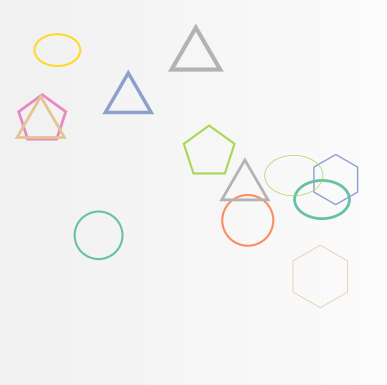[{"shape": "oval", "thickness": 2, "radius": 0.35, "center": [0.831, 0.482]}, {"shape": "circle", "thickness": 1.5, "radius": 0.31, "center": [0.254, 0.389]}, {"shape": "circle", "thickness": 1.5, "radius": 0.33, "center": [0.639, 0.428]}, {"shape": "hexagon", "thickness": 1, "radius": 0.33, "center": [0.866, 0.534]}, {"shape": "triangle", "thickness": 2.5, "radius": 0.34, "center": [0.331, 0.742]}, {"shape": "pentagon", "thickness": 2, "radius": 0.32, "center": [0.109, 0.69]}, {"shape": "oval", "thickness": 0.5, "radius": 0.38, "center": [0.758, 0.544]}, {"shape": "pentagon", "thickness": 1.5, "radius": 0.34, "center": [0.54, 0.605]}, {"shape": "oval", "thickness": 1.5, "radius": 0.3, "center": [0.148, 0.87]}, {"shape": "hexagon", "thickness": 0.5, "radius": 0.41, "center": [0.827, 0.282]}, {"shape": "triangle", "thickness": 2, "radius": 0.35, "center": [0.105, 0.678]}, {"shape": "triangle", "thickness": 3, "radius": 0.36, "center": [0.505, 0.856]}, {"shape": "triangle", "thickness": 2, "radius": 0.35, "center": [0.632, 0.515]}]